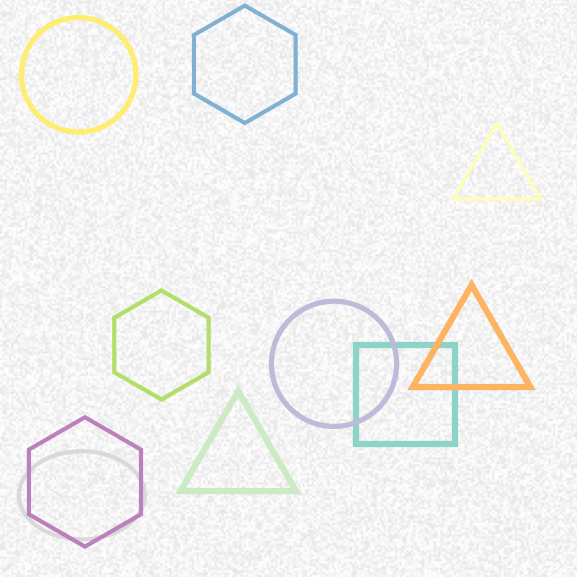[{"shape": "square", "thickness": 3, "radius": 0.43, "center": [0.702, 0.316]}, {"shape": "triangle", "thickness": 1.5, "radius": 0.44, "center": [0.861, 0.698]}, {"shape": "circle", "thickness": 2.5, "radius": 0.54, "center": [0.578, 0.369]}, {"shape": "hexagon", "thickness": 2, "radius": 0.51, "center": [0.424, 0.888]}, {"shape": "triangle", "thickness": 3, "radius": 0.59, "center": [0.817, 0.388]}, {"shape": "hexagon", "thickness": 2, "radius": 0.47, "center": [0.28, 0.402]}, {"shape": "oval", "thickness": 2, "radius": 0.54, "center": [0.142, 0.142]}, {"shape": "hexagon", "thickness": 2, "radius": 0.56, "center": [0.147, 0.165]}, {"shape": "triangle", "thickness": 3, "radius": 0.58, "center": [0.413, 0.207]}, {"shape": "circle", "thickness": 2.5, "radius": 0.5, "center": [0.136, 0.87]}]